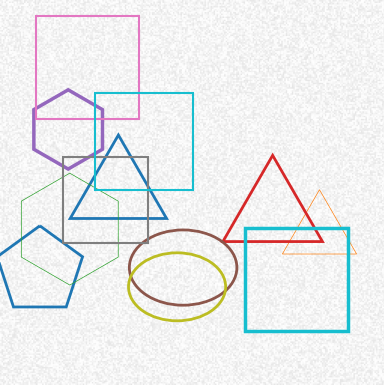[{"shape": "pentagon", "thickness": 2, "radius": 0.58, "center": [0.104, 0.297]}, {"shape": "triangle", "thickness": 2, "radius": 0.72, "center": [0.307, 0.505]}, {"shape": "triangle", "thickness": 0.5, "radius": 0.56, "center": [0.83, 0.396]}, {"shape": "hexagon", "thickness": 0.5, "radius": 0.73, "center": [0.181, 0.405]}, {"shape": "triangle", "thickness": 2, "radius": 0.75, "center": [0.708, 0.447]}, {"shape": "hexagon", "thickness": 2.5, "radius": 0.51, "center": [0.177, 0.664]}, {"shape": "oval", "thickness": 2, "radius": 0.7, "center": [0.476, 0.305]}, {"shape": "square", "thickness": 1.5, "radius": 0.67, "center": [0.227, 0.825]}, {"shape": "square", "thickness": 1.5, "radius": 0.55, "center": [0.274, 0.481]}, {"shape": "oval", "thickness": 2, "radius": 0.63, "center": [0.46, 0.255]}, {"shape": "square", "thickness": 2.5, "radius": 0.67, "center": [0.77, 0.274]}, {"shape": "square", "thickness": 1.5, "radius": 0.63, "center": [0.374, 0.632]}]